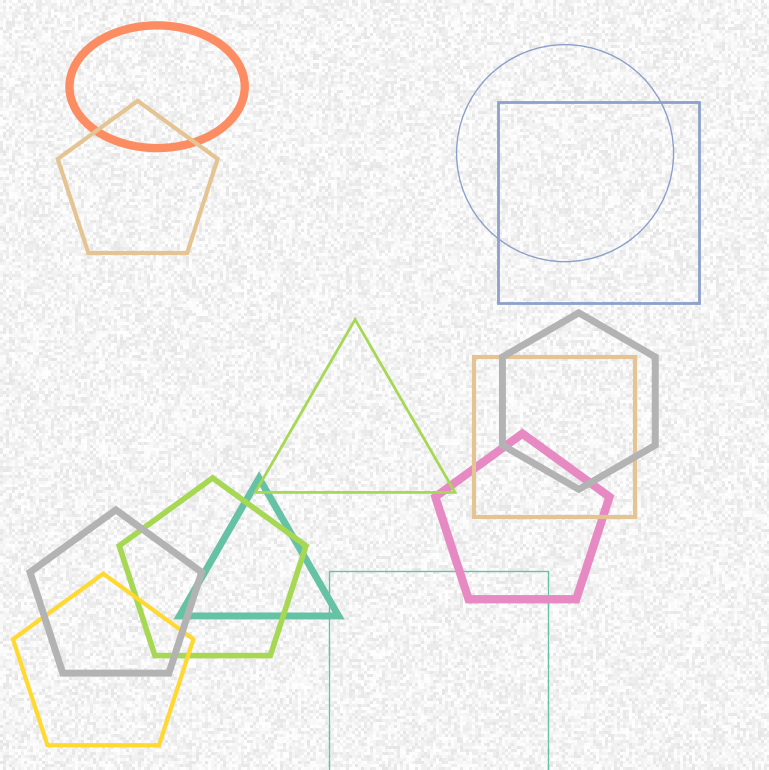[{"shape": "square", "thickness": 0.5, "radius": 0.71, "center": [0.57, 0.116]}, {"shape": "triangle", "thickness": 2.5, "radius": 0.6, "center": [0.336, 0.26]}, {"shape": "oval", "thickness": 3, "radius": 0.57, "center": [0.204, 0.887]}, {"shape": "square", "thickness": 1, "radius": 0.65, "center": [0.777, 0.737]}, {"shape": "circle", "thickness": 0.5, "radius": 0.7, "center": [0.734, 0.801]}, {"shape": "pentagon", "thickness": 3, "radius": 0.59, "center": [0.678, 0.318]}, {"shape": "pentagon", "thickness": 2, "radius": 0.64, "center": [0.276, 0.252]}, {"shape": "triangle", "thickness": 1, "radius": 0.75, "center": [0.461, 0.435]}, {"shape": "pentagon", "thickness": 1.5, "radius": 0.62, "center": [0.134, 0.132]}, {"shape": "pentagon", "thickness": 1.5, "radius": 0.55, "center": [0.179, 0.76]}, {"shape": "square", "thickness": 1.5, "radius": 0.52, "center": [0.72, 0.433]}, {"shape": "hexagon", "thickness": 2.5, "radius": 0.57, "center": [0.752, 0.479]}, {"shape": "pentagon", "thickness": 2.5, "radius": 0.59, "center": [0.15, 0.221]}]